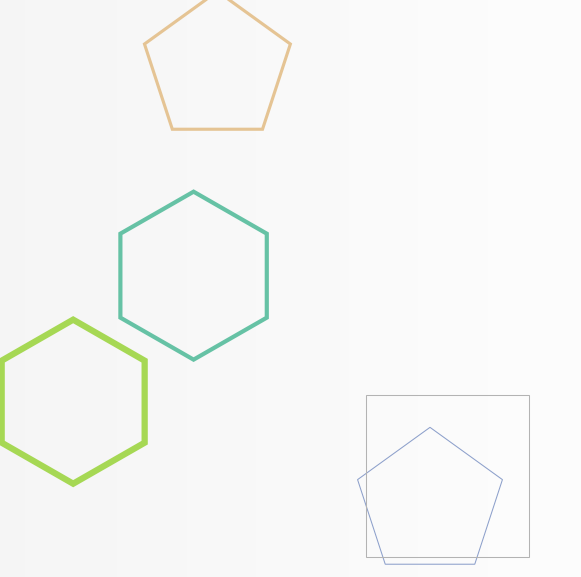[{"shape": "hexagon", "thickness": 2, "radius": 0.73, "center": [0.333, 0.522]}, {"shape": "pentagon", "thickness": 0.5, "radius": 0.66, "center": [0.74, 0.128]}, {"shape": "hexagon", "thickness": 3, "radius": 0.71, "center": [0.126, 0.304]}, {"shape": "pentagon", "thickness": 1.5, "radius": 0.66, "center": [0.374, 0.882]}, {"shape": "square", "thickness": 0.5, "radius": 0.7, "center": [0.77, 0.175]}]